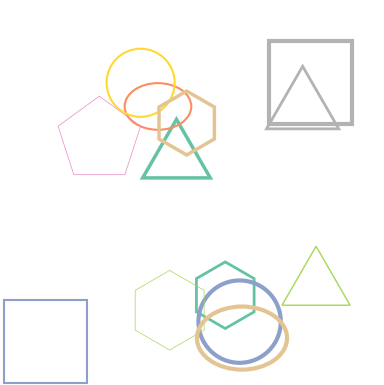[{"shape": "hexagon", "thickness": 2, "radius": 0.43, "center": [0.585, 0.233]}, {"shape": "triangle", "thickness": 2.5, "radius": 0.51, "center": [0.458, 0.589]}, {"shape": "oval", "thickness": 1.5, "radius": 0.43, "center": [0.41, 0.723]}, {"shape": "circle", "thickness": 3, "radius": 0.53, "center": [0.622, 0.165]}, {"shape": "square", "thickness": 1.5, "radius": 0.54, "center": [0.118, 0.112]}, {"shape": "pentagon", "thickness": 0.5, "radius": 0.56, "center": [0.258, 0.637]}, {"shape": "triangle", "thickness": 1, "radius": 0.51, "center": [0.821, 0.258]}, {"shape": "hexagon", "thickness": 0.5, "radius": 0.52, "center": [0.441, 0.194]}, {"shape": "circle", "thickness": 1.5, "radius": 0.44, "center": [0.365, 0.785]}, {"shape": "oval", "thickness": 3, "radius": 0.59, "center": [0.629, 0.122]}, {"shape": "hexagon", "thickness": 2.5, "radius": 0.42, "center": [0.485, 0.68]}, {"shape": "square", "thickness": 3, "radius": 0.54, "center": [0.807, 0.786]}, {"shape": "triangle", "thickness": 2, "radius": 0.54, "center": [0.786, 0.72]}]